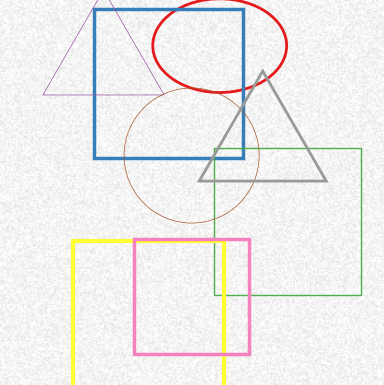[{"shape": "oval", "thickness": 2, "radius": 0.87, "center": [0.571, 0.881]}, {"shape": "square", "thickness": 2.5, "radius": 0.97, "center": [0.438, 0.783]}, {"shape": "square", "thickness": 1, "radius": 0.96, "center": [0.747, 0.425]}, {"shape": "triangle", "thickness": 0.5, "radius": 0.91, "center": [0.269, 0.844]}, {"shape": "square", "thickness": 3, "radius": 0.98, "center": [0.385, 0.179]}, {"shape": "circle", "thickness": 0.5, "radius": 0.88, "center": [0.498, 0.596]}, {"shape": "square", "thickness": 2.5, "radius": 0.75, "center": [0.496, 0.231]}, {"shape": "triangle", "thickness": 2, "radius": 0.95, "center": [0.682, 0.625]}]